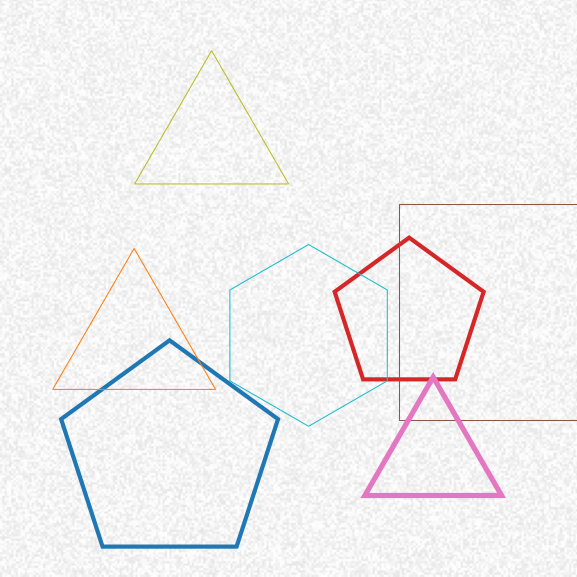[{"shape": "pentagon", "thickness": 2, "radius": 0.99, "center": [0.294, 0.212]}, {"shape": "triangle", "thickness": 0.5, "radius": 0.81, "center": [0.232, 0.406]}, {"shape": "pentagon", "thickness": 2, "radius": 0.68, "center": [0.708, 0.452]}, {"shape": "square", "thickness": 0.5, "radius": 0.93, "center": [0.878, 0.459]}, {"shape": "triangle", "thickness": 2.5, "radius": 0.68, "center": [0.75, 0.209]}, {"shape": "triangle", "thickness": 0.5, "radius": 0.77, "center": [0.366, 0.758]}, {"shape": "hexagon", "thickness": 0.5, "radius": 0.79, "center": [0.534, 0.418]}]